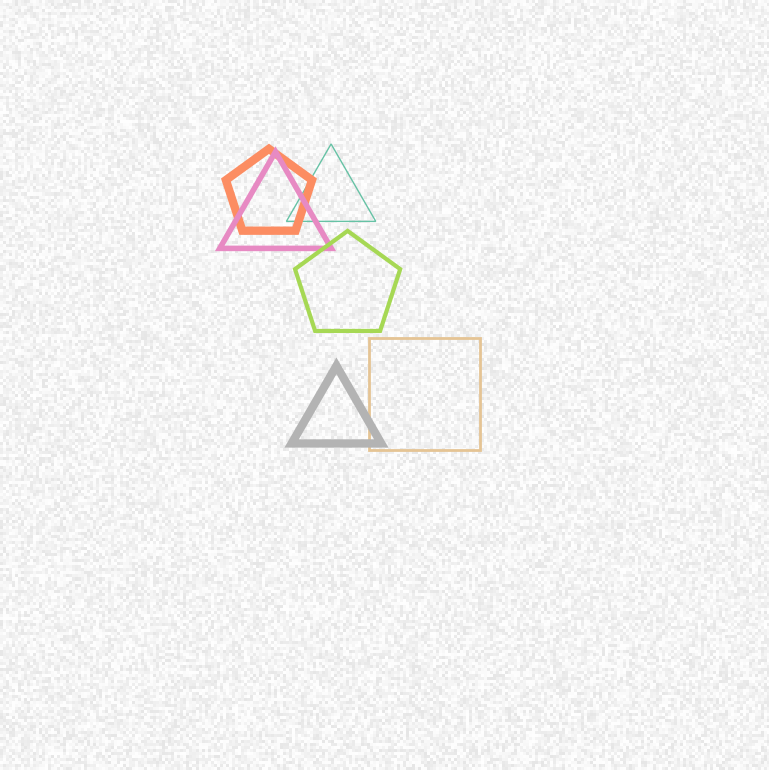[{"shape": "triangle", "thickness": 0.5, "radius": 0.34, "center": [0.43, 0.746]}, {"shape": "pentagon", "thickness": 3, "radius": 0.29, "center": [0.349, 0.748]}, {"shape": "triangle", "thickness": 2, "radius": 0.42, "center": [0.358, 0.719]}, {"shape": "pentagon", "thickness": 1.5, "radius": 0.36, "center": [0.451, 0.628]}, {"shape": "square", "thickness": 1, "radius": 0.36, "center": [0.551, 0.488]}, {"shape": "triangle", "thickness": 3, "radius": 0.34, "center": [0.437, 0.458]}]